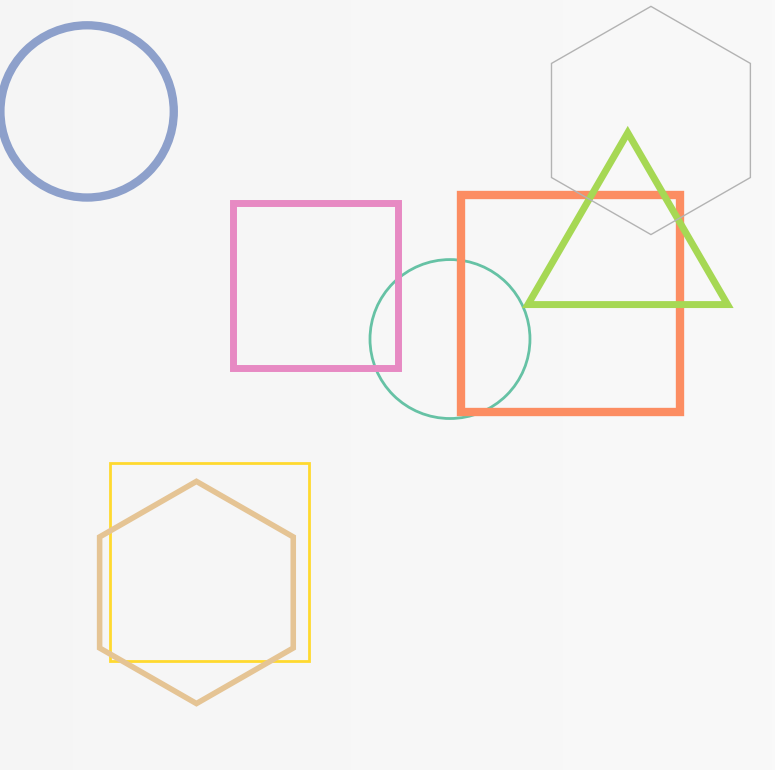[{"shape": "circle", "thickness": 1, "radius": 0.52, "center": [0.581, 0.56]}, {"shape": "square", "thickness": 3, "radius": 0.71, "center": [0.736, 0.606]}, {"shape": "circle", "thickness": 3, "radius": 0.56, "center": [0.112, 0.855]}, {"shape": "square", "thickness": 2.5, "radius": 0.53, "center": [0.407, 0.629]}, {"shape": "triangle", "thickness": 2.5, "radius": 0.74, "center": [0.81, 0.679]}, {"shape": "square", "thickness": 1, "radius": 0.64, "center": [0.27, 0.27]}, {"shape": "hexagon", "thickness": 2, "radius": 0.72, "center": [0.253, 0.231]}, {"shape": "hexagon", "thickness": 0.5, "radius": 0.74, "center": [0.84, 0.844]}]